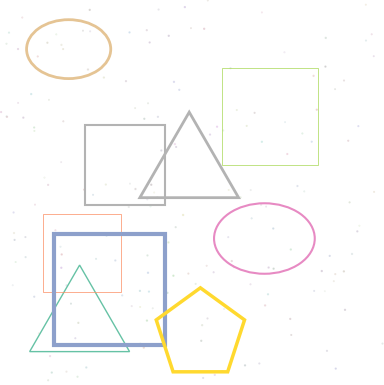[{"shape": "triangle", "thickness": 1, "radius": 0.75, "center": [0.207, 0.162]}, {"shape": "square", "thickness": 0.5, "radius": 0.51, "center": [0.212, 0.343]}, {"shape": "square", "thickness": 3, "radius": 0.72, "center": [0.285, 0.247]}, {"shape": "oval", "thickness": 1.5, "radius": 0.65, "center": [0.687, 0.38]}, {"shape": "square", "thickness": 0.5, "radius": 0.63, "center": [0.701, 0.697]}, {"shape": "pentagon", "thickness": 2.5, "radius": 0.6, "center": [0.52, 0.132]}, {"shape": "oval", "thickness": 2, "radius": 0.55, "center": [0.178, 0.872]}, {"shape": "square", "thickness": 1.5, "radius": 0.52, "center": [0.324, 0.572]}, {"shape": "triangle", "thickness": 2, "radius": 0.74, "center": [0.491, 0.561]}]